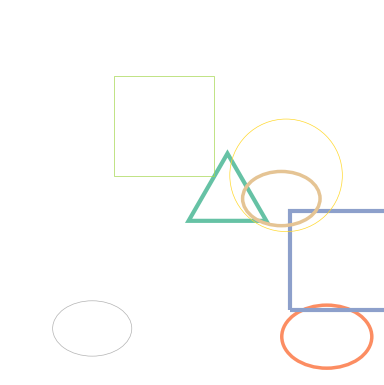[{"shape": "triangle", "thickness": 3, "radius": 0.58, "center": [0.591, 0.485]}, {"shape": "oval", "thickness": 2.5, "radius": 0.58, "center": [0.849, 0.126]}, {"shape": "square", "thickness": 3, "radius": 0.65, "center": [0.881, 0.324]}, {"shape": "square", "thickness": 0.5, "radius": 0.65, "center": [0.427, 0.673]}, {"shape": "circle", "thickness": 0.5, "radius": 0.73, "center": [0.743, 0.545]}, {"shape": "oval", "thickness": 2.5, "radius": 0.5, "center": [0.731, 0.484]}, {"shape": "oval", "thickness": 0.5, "radius": 0.51, "center": [0.239, 0.147]}]